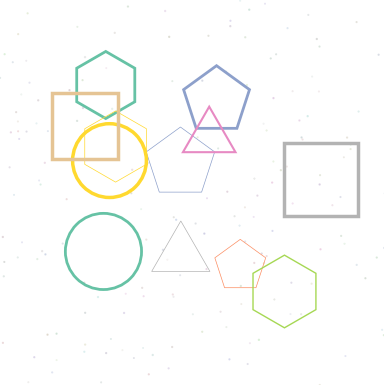[{"shape": "hexagon", "thickness": 2, "radius": 0.44, "center": [0.275, 0.779]}, {"shape": "circle", "thickness": 2, "radius": 0.49, "center": [0.269, 0.347]}, {"shape": "pentagon", "thickness": 0.5, "radius": 0.35, "center": [0.624, 0.309]}, {"shape": "pentagon", "thickness": 2, "radius": 0.45, "center": [0.562, 0.739]}, {"shape": "pentagon", "thickness": 0.5, "radius": 0.47, "center": [0.469, 0.577]}, {"shape": "triangle", "thickness": 1.5, "radius": 0.39, "center": [0.543, 0.644]}, {"shape": "hexagon", "thickness": 1, "radius": 0.47, "center": [0.739, 0.243]}, {"shape": "hexagon", "thickness": 0.5, "radius": 0.46, "center": [0.3, 0.619]}, {"shape": "circle", "thickness": 2.5, "radius": 0.48, "center": [0.284, 0.583]}, {"shape": "square", "thickness": 2.5, "radius": 0.43, "center": [0.221, 0.673]}, {"shape": "triangle", "thickness": 0.5, "radius": 0.44, "center": [0.47, 0.339]}, {"shape": "square", "thickness": 2.5, "radius": 0.48, "center": [0.834, 0.533]}]